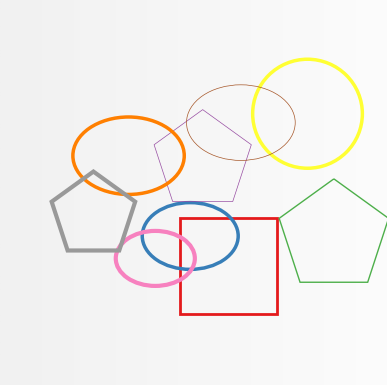[{"shape": "square", "thickness": 2, "radius": 0.63, "center": [0.59, 0.309]}, {"shape": "oval", "thickness": 2.5, "radius": 0.62, "center": [0.491, 0.387]}, {"shape": "pentagon", "thickness": 1, "radius": 0.74, "center": [0.862, 0.387]}, {"shape": "pentagon", "thickness": 0.5, "radius": 0.66, "center": [0.523, 0.583]}, {"shape": "oval", "thickness": 2.5, "radius": 0.72, "center": [0.332, 0.596]}, {"shape": "circle", "thickness": 2.5, "radius": 0.71, "center": [0.794, 0.705]}, {"shape": "oval", "thickness": 0.5, "radius": 0.7, "center": [0.622, 0.682]}, {"shape": "oval", "thickness": 3, "radius": 0.51, "center": [0.401, 0.329]}, {"shape": "pentagon", "thickness": 3, "radius": 0.57, "center": [0.241, 0.441]}]